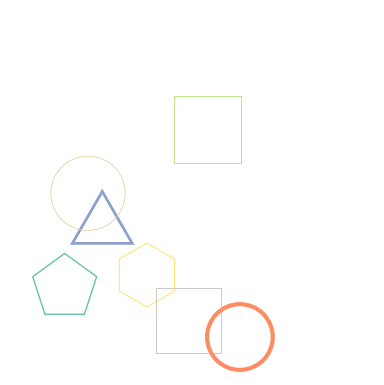[{"shape": "pentagon", "thickness": 1, "radius": 0.44, "center": [0.168, 0.254]}, {"shape": "circle", "thickness": 3, "radius": 0.43, "center": [0.623, 0.125]}, {"shape": "triangle", "thickness": 2, "radius": 0.45, "center": [0.266, 0.413]}, {"shape": "square", "thickness": 0.5, "radius": 0.44, "center": [0.539, 0.665]}, {"shape": "hexagon", "thickness": 0.5, "radius": 0.41, "center": [0.381, 0.286]}, {"shape": "circle", "thickness": 0.5, "radius": 0.48, "center": [0.229, 0.498]}, {"shape": "square", "thickness": 0.5, "radius": 0.43, "center": [0.49, 0.168]}]